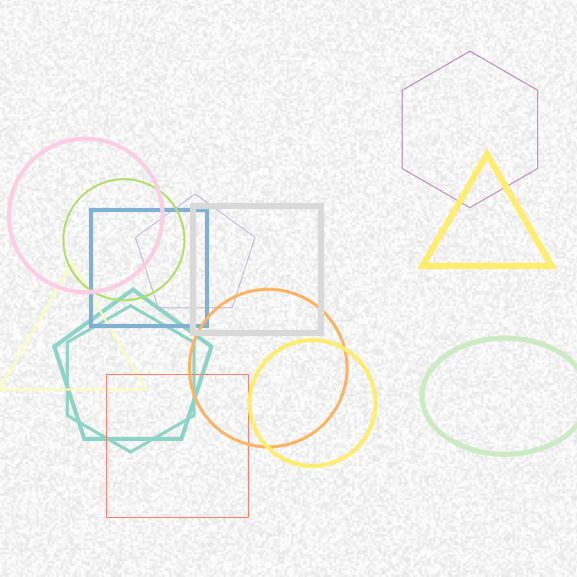[{"shape": "pentagon", "thickness": 2, "radius": 0.71, "center": [0.23, 0.355]}, {"shape": "hexagon", "thickness": 1.5, "radius": 0.63, "center": [0.226, 0.343]}, {"shape": "triangle", "thickness": 1, "radius": 0.73, "center": [0.125, 0.398]}, {"shape": "pentagon", "thickness": 0.5, "radius": 0.54, "center": [0.338, 0.554]}, {"shape": "square", "thickness": 0.5, "radius": 0.62, "center": [0.307, 0.227]}, {"shape": "square", "thickness": 2, "radius": 0.5, "center": [0.258, 0.535]}, {"shape": "circle", "thickness": 1.5, "radius": 0.68, "center": [0.464, 0.362]}, {"shape": "circle", "thickness": 1, "radius": 0.52, "center": [0.215, 0.584]}, {"shape": "circle", "thickness": 2, "radius": 0.66, "center": [0.148, 0.626]}, {"shape": "square", "thickness": 3, "radius": 0.55, "center": [0.445, 0.532]}, {"shape": "hexagon", "thickness": 0.5, "radius": 0.68, "center": [0.814, 0.775]}, {"shape": "oval", "thickness": 2.5, "radius": 0.72, "center": [0.875, 0.313]}, {"shape": "circle", "thickness": 2, "radius": 0.54, "center": [0.541, 0.301]}, {"shape": "triangle", "thickness": 3, "radius": 0.65, "center": [0.844, 0.603]}]